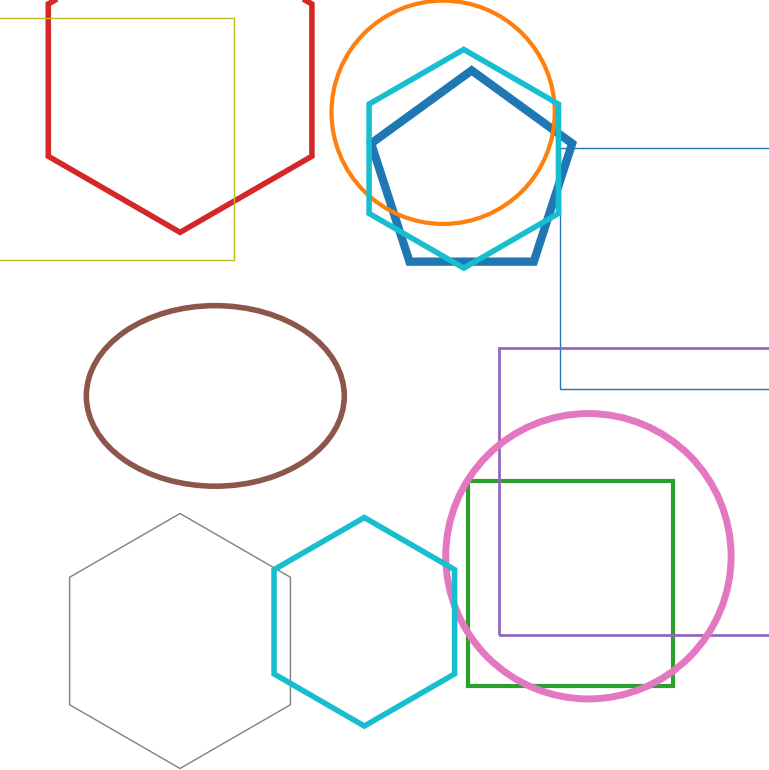[{"shape": "pentagon", "thickness": 3, "radius": 0.69, "center": [0.613, 0.771]}, {"shape": "square", "thickness": 0.5, "radius": 0.78, "center": [0.884, 0.652]}, {"shape": "circle", "thickness": 1.5, "radius": 0.72, "center": [0.575, 0.854]}, {"shape": "square", "thickness": 1.5, "radius": 0.67, "center": [0.741, 0.242]}, {"shape": "hexagon", "thickness": 2, "radius": 0.99, "center": [0.234, 0.896]}, {"shape": "square", "thickness": 1, "radius": 0.93, "center": [0.835, 0.362]}, {"shape": "oval", "thickness": 2, "radius": 0.84, "center": [0.28, 0.486]}, {"shape": "circle", "thickness": 2.5, "radius": 0.93, "center": [0.764, 0.278]}, {"shape": "hexagon", "thickness": 0.5, "radius": 0.83, "center": [0.234, 0.168]}, {"shape": "square", "thickness": 0.5, "radius": 0.79, "center": [0.146, 0.819]}, {"shape": "hexagon", "thickness": 2, "radius": 0.71, "center": [0.602, 0.794]}, {"shape": "hexagon", "thickness": 2, "radius": 0.68, "center": [0.473, 0.192]}]